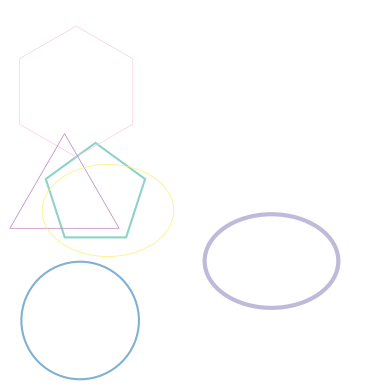[{"shape": "pentagon", "thickness": 1.5, "radius": 0.68, "center": [0.248, 0.493]}, {"shape": "oval", "thickness": 3, "radius": 0.87, "center": [0.705, 0.322]}, {"shape": "circle", "thickness": 1.5, "radius": 0.76, "center": [0.208, 0.168]}, {"shape": "hexagon", "thickness": 0.5, "radius": 0.85, "center": [0.198, 0.762]}, {"shape": "triangle", "thickness": 0.5, "radius": 0.82, "center": [0.168, 0.489]}, {"shape": "oval", "thickness": 0.5, "radius": 0.85, "center": [0.28, 0.453]}]